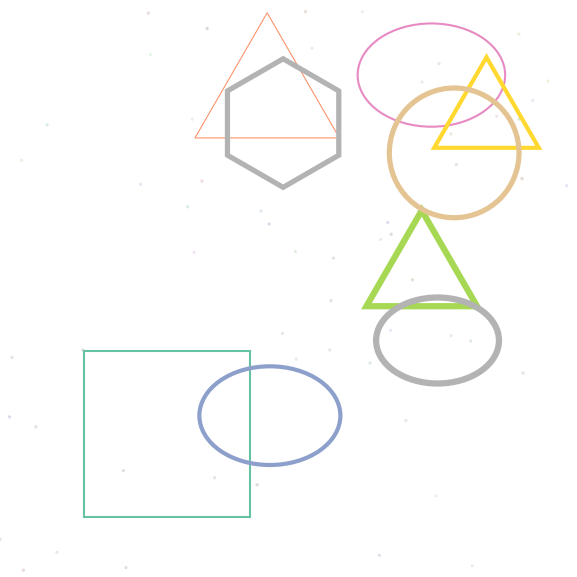[{"shape": "square", "thickness": 1, "radius": 0.72, "center": [0.289, 0.248]}, {"shape": "triangle", "thickness": 0.5, "radius": 0.72, "center": [0.463, 0.832]}, {"shape": "oval", "thickness": 2, "radius": 0.61, "center": [0.467, 0.279]}, {"shape": "oval", "thickness": 1, "radius": 0.64, "center": [0.747, 0.869]}, {"shape": "triangle", "thickness": 3, "radius": 0.55, "center": [0.73, 0.524]}, {"shape": "triangle", "thickness": 2, "radius": 0.52, "center": [0.842, 0.795]}, {"shape": "circle", "thickness": 2.5, "radius": 0.56, "center": [0.786, 0.734]}, {"shape": "hexagon", "thickness": 2.5, "radius": 0.56, "center": [0.49, 0.786]}, {"shape": "oval", "thickness": 3, "radius": 0.53, "center": [0.758, 0.41]}]